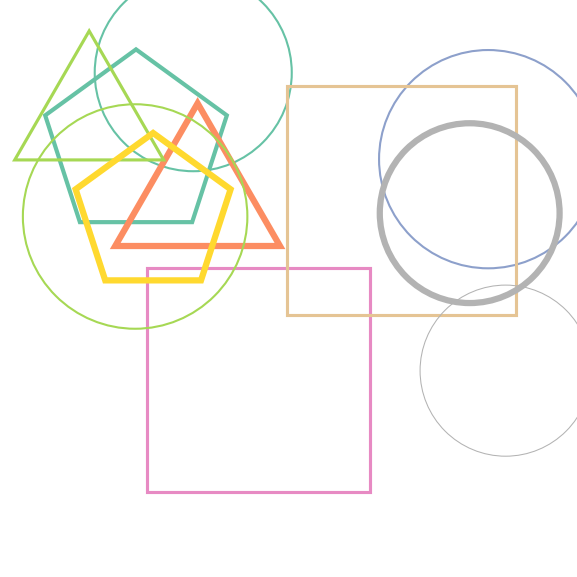[{"shape": "circle", "thickness": 1, "radius": 0.85, "center": [0.335, 0.873]}, {"shape": "pentagon", "thickness": 2, "radius": 0.83, "center": [0.236, 0.748]}, {"shape": "triangle", "thickness": 3, "radius": 0.82, "center": [0.342, 0.656]}, {"shape": "circle", "thickness": 1, "radius": 0.94, "center": [0.845, 0.724]}, {"shape": "square", "thickness": 1.5, "radius": 0.97, "center": [0.448, 0.341]}, {"shape": "triangle", "thickness": 1.5, "radius": 0.74, "center": [0.154, 0.797]}, {"shape": "circle", "thickness": 1, "radius": 0.97, "center": [0.234, 0.624]}, {"shape": "pentagon", "thickness": 3, "radius": 0.71, "center": [0.265, 0.628]}, {"shape": "square", "thickness": 1.5, "radius": 0.99, "center": [0.696, 0.652]}, {"shape": "circle", "thickness": 0.5, "radius": 0.74, "center": [0.876, 0.357]}, {"shape": "circle", "thickness": 3, "radius": 0.78, "center": [0.813, 0.63]}]